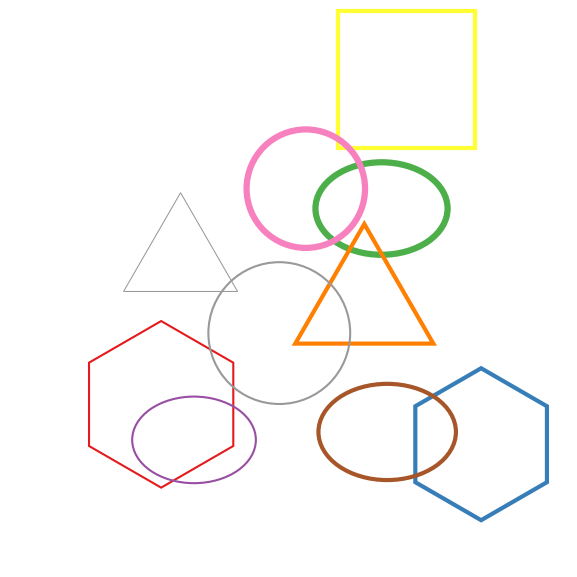[{"shape": "hexagon", "thickness": 1, "radius": 0.72, "center": [0.279, 0.299]}, {"shape": "hexagon", "thickness": 2, "radius": 0.66, "center": [0.833, 0.23]}, {"shape": "oval", "thickness": 3, "radius": 0.57, "center": [0.661, 0.638]}, {"shape": "oval", "thickness": 1, "radius": 0.54, "center": [0.336, 0.237]}, {"shape": "triangle", "thickness": 2, "radius": 0.69, "center": [0.631, 0.473]}, {"shape": "square", "thickness": 2, "radius": 0.59, "center": [0.704, 0.862]}, {"shape": "oval", "thickness": 2, "radius": 0.6, "center": [0.67, 0.251]}, {"shape": "circle", "thickness": 3, "radius": 0.51, "center": [0.53, 0.672]}, {"shape": "triangle", "thickness": 0.5, "radius": 0.57, "center": [0.313, 0.551]}, {"shape": "circle", "thickness": 1, "radius": 0.61, "center": [0.484, 0.422]}]